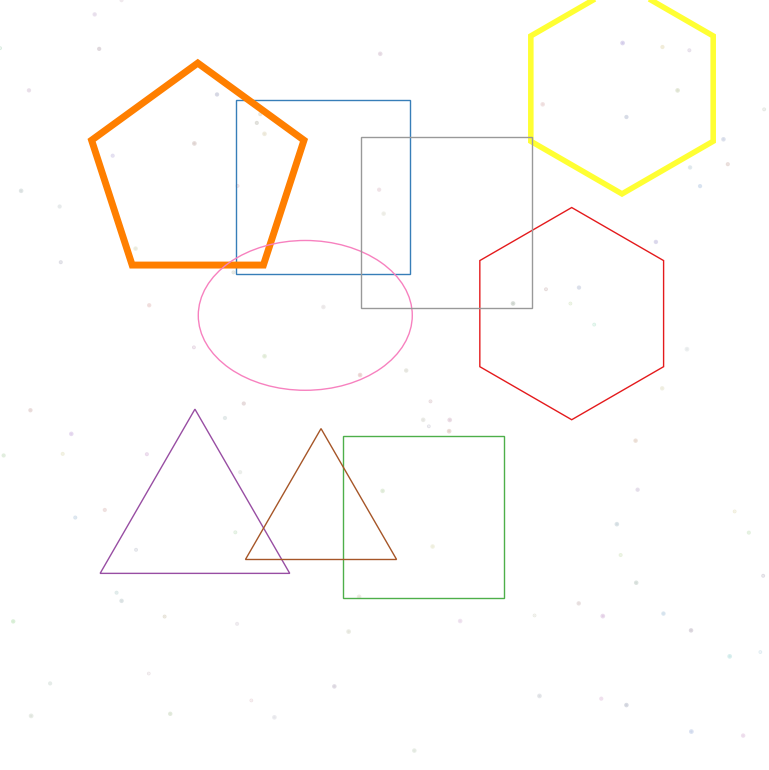[{"shape": "hexagon", "thickness": 0.5, "radius": 0.69, "center": [0.742, 0.593]}, {"shape": "square", "thickness": 0.5, "radius": 0.56, "center": [0.419, 0.757]}, {"shape": "square", "thickness": 0.5, "radius": 0.52, "center": [0.55, 0.329]}, {"shape": "triangle", "thickness": 0.5, "radius": 0.71, "center": [0.253, 0.326]}, {"shape": "pentagon", "thickness": 2.5, "radius": 0.73, "center": [0.257, 0.773]}, {"shape": "hexagon", "thickness": 2, "radius": 0.68, "center": [0.808, 0.885]}, {"shape": "triangle", "thickness": 0.5, "radius": 0.57, "center": [0.417, 0.33]}, {"shape": "oval", "thickness": 0.5, "radius": 0.69, "center": [0.396, 0.59]}, {"shape": "square", "thickness": 0.5, "radius": 0.55, "center": [0.58, 0.711]}]